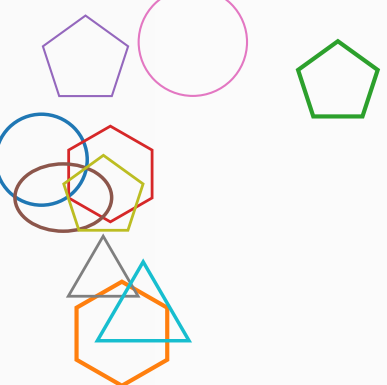[{"shape": "circle", "thickness": 2.5, "radius": 0.59, "center": [0.107, 0.585]}, {"shape": "hexagon", "thickness": 3, "radius": 0.68, "center": [0.315, 0.133]}, {"shape": "pentagon", "thickness": 3, "radius": 0.54, "center": [0.872, 0.785]}, {"shape": "hexagon", "thickness": 2, "radius": 0.62, "center": [0.285, 0.548]}, {"shape": "pentagon", "thickness": 1.5, "radius": 0.58, "center": [0.221, 0.844]}, {"shape": "oval", "thickness": 2.5, "radius": 0.62, "center": [0.163, 0.487]}, {"shape": "circle", "thickness": 1.5, "radius": 0.7, "center": [0.498, 0.891]}, {"shape": "triangle", "thickness": 2, "radius": 0.52, "center": [0.266, 0.283]}, {"shape": "pentagon", "thickness": 2, "radius": 0.54, "center": [0.267, 0.489]}, {"shape": "triangle", "thickness": 2.5, "radius": 0.68, "center": [0.369, 0.183]}]